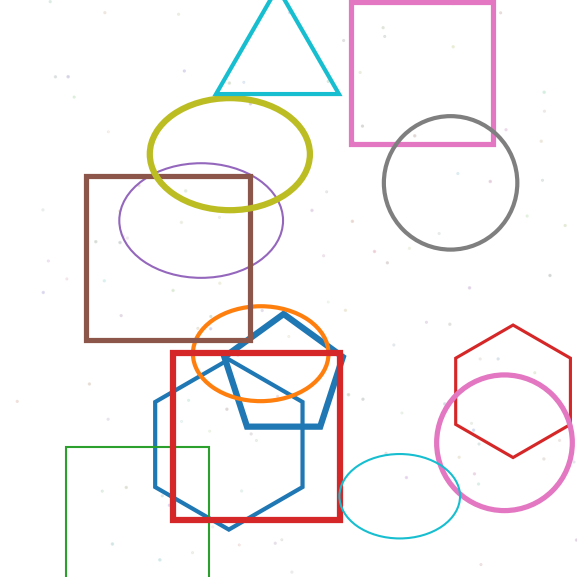[{"shape": "hexagon", "thickness": 2, "radius": 0.74, "center": [0.396, 0.229]}, {"shape": "pentagon", "thickness": 3, "radius": 0.54, "center": [0.491, 0.348]}, {"shape": "oval", "thickness": 2, "radius": 0.59, "center": [0.451, 0.387]}, {"shape": "square", "thickness": 1, "radius": 0.62, "center": [0.238, 0.101]}, {"shape": "square", "thickness": 3, "radius": 0.72, "center": [0.445, 0.243]}, {"shape": "hexagon", "thickness": 1.5, "radius": 0.57, "center": [0.888, 0.322]}, {"shape": "oval", "thickness": 1, "radius": 0.71, "center": [0.348, 0.617]}, {"shape": "square", "thickness": 2.5, "radius": 0.71, "center": [0.291, 0.552]}, {"shape": "square", "thickness": 2.5, "radius": 0.62, "center": [0.731, 0.873]}, {"shape": "circle", "thickness": 2.5, "radius": 0.59, "center": [0.874, 0.232]}, {"shape": "circle", "thickness": 2, "radius": 0.58, "center": [0.78, 0.682]}, {"shape": "oval", "thickness": 3, "radius": 0.69, "center": [0.398, 0.732]}, {"shape": "oval", "thickness": 1, "radius": 0.52, "center": [0.692, 0.14]}, {"shape": "triangle", "thickness": 2, "radius": 0.61, "center": [0.48, 0.898]}]